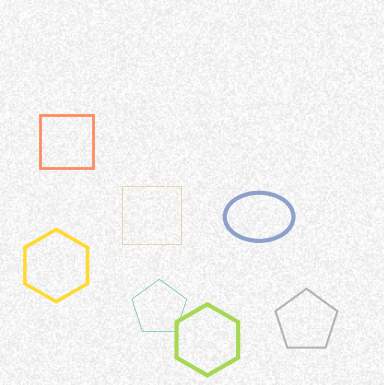[{"shape": "pentagon", "thickness": 0.5, "radius": 0.37, "center": [0.414, 0.2]}, {"shape": "square", "thickness": 2, "radius": 0.34, "center": [0.173, 0.633]}, {"shape": "oval", "thickness": 3, "radius": 0.45, "center": [0.673, 0.437]}, {"shape": "hexagon", "thickness": 3, "radius": 0.46, "center": [0.539, 0.117]}, {"shape": "hexagon", "thickness": 2.5, "radius": 0.47, "center": [0.146, 0.31]}, {"shape": "square", "thickness": 0.5, "radius": 0.38, "center": [0.394, 0.441]}, {"shape": "pentagon", "thickness": 1.5, "radius": 0.42, "center": [0.796, 0.166]}]